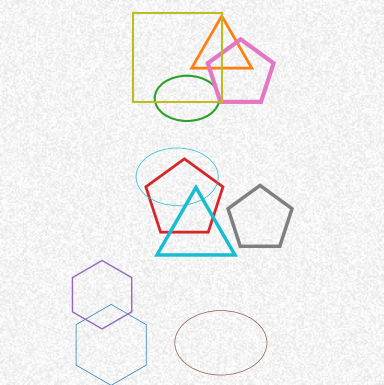[{"shape": "hexagon", "thickness": 0.5, "radius": 0.53, "center": [0.289, 0.104]}, {"shape": "triangle", "thickness": 2, "radius": 0.45, "center": [0.576, 0.868]}, {"shape": "oval", "thickness": 1.5, "radius": 0.42, "center": [0.486, 0.745]}, {"shape": "pentagon", "thickness": 2, "radius": 0.53, "center": [0.479, 0.482]}, {"shape": "hexagon", "thickness": 1, "radius": 0.44, "center": [0.265, 0.234]}, {"shape": "oval", "thickness": 0.5, "radius": 0.6, "center": [0.574, 0.11]}, {"shape": "pentagon", "thickness": 3, "radius": 0.45, "center": [0.625, 0.808]}, {"shape": "pentagon", "thickness": 2.5, "radius": 0.44, "center": [0.675, 0.431]}, {"shape": "square", "thickness": 1.5, "radius": 0.58, "center": [0.461, 0.851]}, {"shape": "oval", "thickness": 0.5, "radius": 0.53, "center": [0.46, 0.541]}, {"shape": "triangle", "thickness": 2.5, "radius": 0.58, "center": [0.509, 0.396]}]